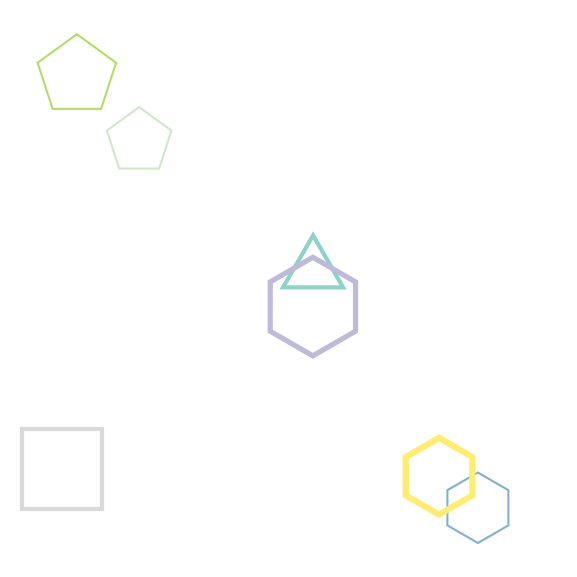[{"shape": "triangle", "thickness": 2, "radius": 0.3, "center": [0.542, 0.532]}, {"shape": "hexagon", "thickness": 2.5, "radius": 0.43, "center": [0.542, 0.468]}, {"shape": "hexagon", "thickness": 1, "radius": 0.3, "center": [0.827, 0.12]}, {"shape": "pentagon", "thickness": 1, "radius": 0.36, "center": [0.133, 0.868]}, {"shape": "square", "thickness": 2, "radius": 0.35, "center": [0.107, 0.187]}, {"shape": "pentagon", "thickness": 1, "radius": 0.29, "center": [0.241, 0.755]}, {"shape": "hexagon", "thickness": 3, "radius": 0.33, "center": [0.76, 0.175]}]